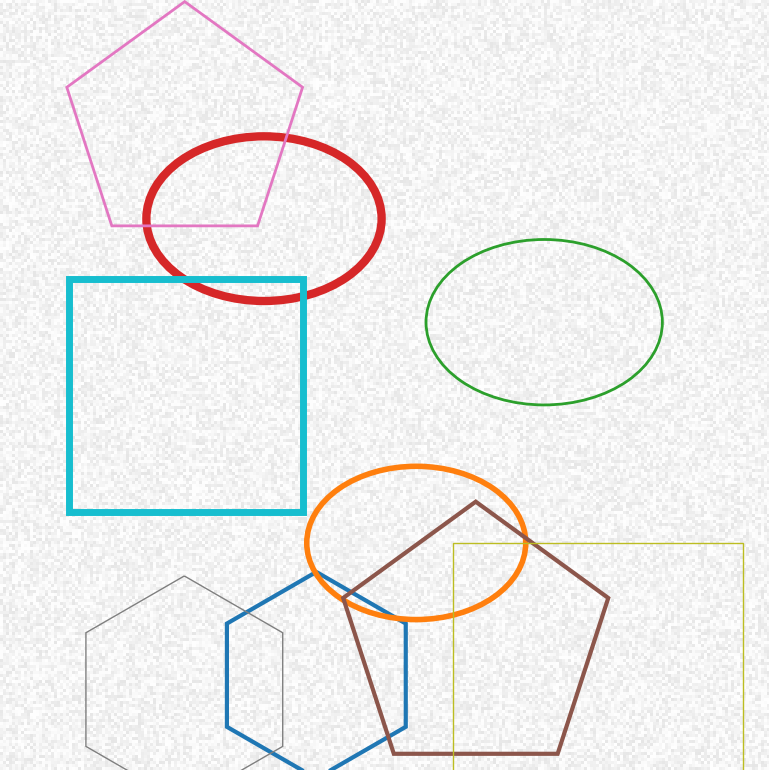[{"shape": "hexagon", "thickness": 1.5, "radius": 0.67, "center": [0.411, 0.123]}, {"shape": "oval", "thickness": 2, "radius": 0.71, "center": [0.541, 0.295]}, {"shape": "oval", "thickness": 1, "radius": 0.77, "center": [0.707, 0.582]}, {"shape": "oval", "thickness": 3, "radius": 0.76, "center": [0.343, 0.716]}, {"shape": "pentagon", "thickness": 1.5, "radius": 0.9, "center": [0.618, 0.167]}, {"shape": "pentagon", "thickness": 1, "radius": 0.8, "center": [0.24, 0.837]}, {"shape": "hexagon", "thickness": 0.5, "radius": 0.74, "center": [0.239, 0.104]}, {"shape": "square", "thickness": 0.5, "radius": 0.94, "center": [0.777, 0.107]}, {"shape": "square", "thickness": 2.5, "radius": 0.76, "center": [0.241, 0.487]}]